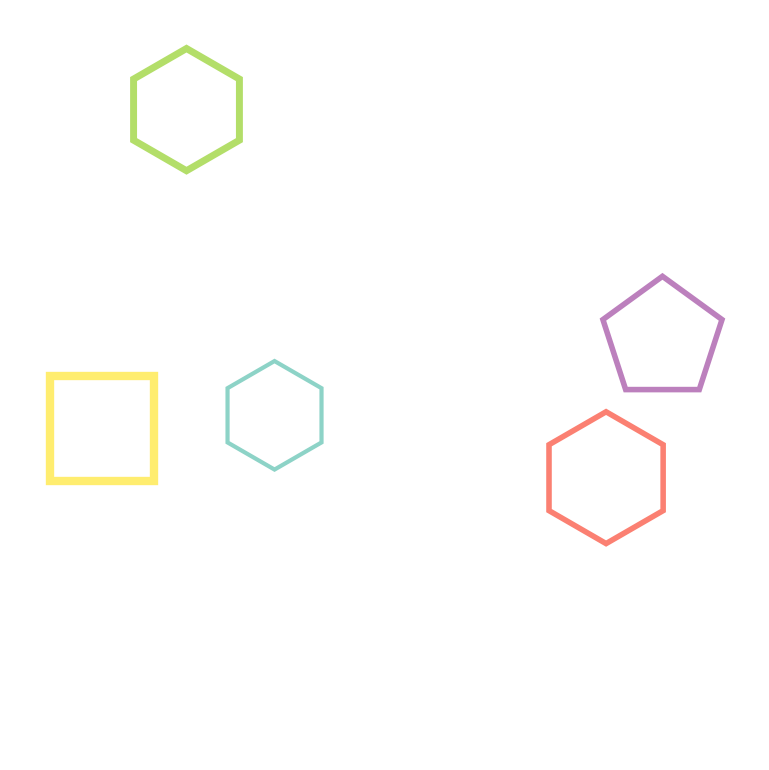[{"shape": "hexagon", "thickness": 1.5, "radius": 0.35, "center": [0.357, 0.461]}, {"shape": "hexagon", "thickness": 2, "radius": 0.43, "center": [0.787, 0.38]}, {"shape": "hexagon", "thickness": 2.5, "radius": 0.4, "center": [0.242, 0.858]}, {"shape": "pentagon", "thickness": 2, "radius": 0.41, "center": [0.86, 0.56]}, {"shape": "square", "thickness": 3, "radius": 0.34, "center": [0.133, 0.444]}]